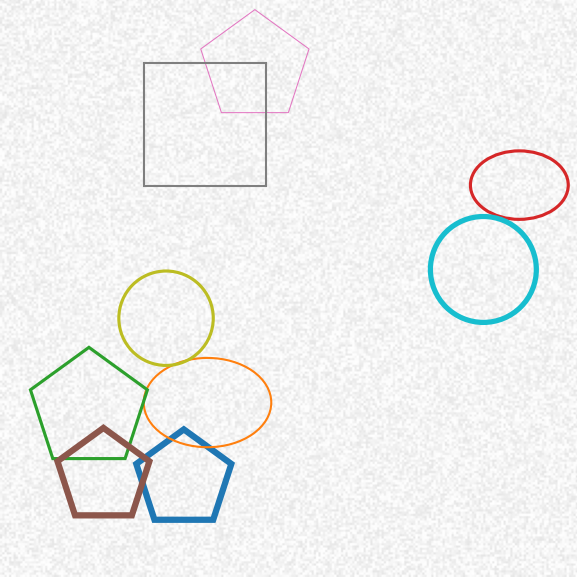[{"shape": "pentagon", "thickness": 3, "radius": 0.43, "center": [0.318, 0.169]}, {"shape": "oval", "thickness": 1, "radius": 0.55, "center": [0.359, 0.302]}, {"shape": "pentagon", "thickness": 1.5, "radius": 0.53, "center": [0.154, 0.291]}, {"shape": "oval", "thickness": 1.5, "radius": 0.42, "center": [0.899, 0.679]}, {"shape": "pentagon", "thickness": 3, "radius": 0.42, "center": [0.179, 0.174]}, {"shape": "pentagon", "thickness": 0.5, "radius": 0.49, "center": [0.441, 0.884]}, {"shape": "square", "thickness": 1, "radius": 0.53, "center": [0.355, 0.784]}, {"shape": "circle", "thickness": 1.5, "radius": 0.41, "center": [0.288, 0.448]}, {"shape": "circle", "thickness": 2.5, "radius": 0.46, "center": [0.837, 0.533]}]